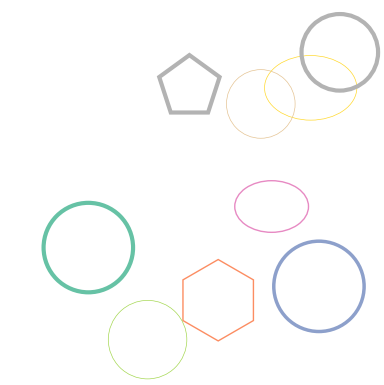[{"shape": "circle", "thickness": 3, "radius": 0.58, "center": [0.229, 0.357]}, {"shape": "hexagon", "thickness": 1, "radius": 0.53, "center": [0.567, 0.22]}, {"shape": "circle", "thickness": 2.5, "radius": 0.59, "center": [0.828, 0.256]}, {"shape": "oval", "thickness": 1, "radius": 0.48, "center": [0.706, 0.464]}, {"shape": "circle", "thickness": 0.5, "radius": 0.51, "center": [0.383, 0.118]}, {"shape": "oval", "thickness": 0.5, "radius": 0.6, "center": [0.807, 0.772]}, {"shape": "circle", "thickness": 0.5, "radius": 0.45, "center": [0.677, 0.73]}, {"shape": "pentagon", "thickness": 3, "radius": 0.41, "center": [0.492, 0.774]}, {"shape": "circle", "thickness": 3, "radius": 0.5, "center": [0.883, 0.864]}]